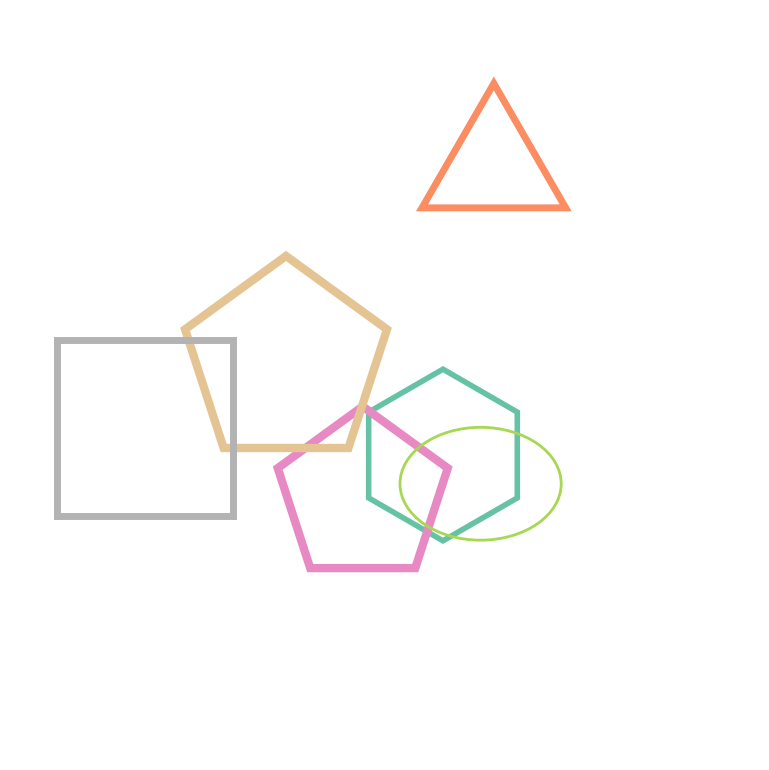[{"shape": "hexagon", "thickness": 2, "radius": 0.56, "center": [0.575, 0.409]}, {"shape": "triangle", "thickness": 2.5, "radius": 0.54, "center": [0.641, 0.784]}, {"shape": "pentagon", "thickness": 3, "radius": 0.58, "center": [0.471, 0.356]}, {"shape": "oval", "thickness": 1, "radius": 0.52, "center": [0.624, 0.372]}, {"shape": "pentagon", "thickness": 3, "radius": 0.69, "center": [0.371, 0.53]}, {"shape": "square", "thickness": 2.5, "radius": 0.57, "center": [0.188, 0.444]}]